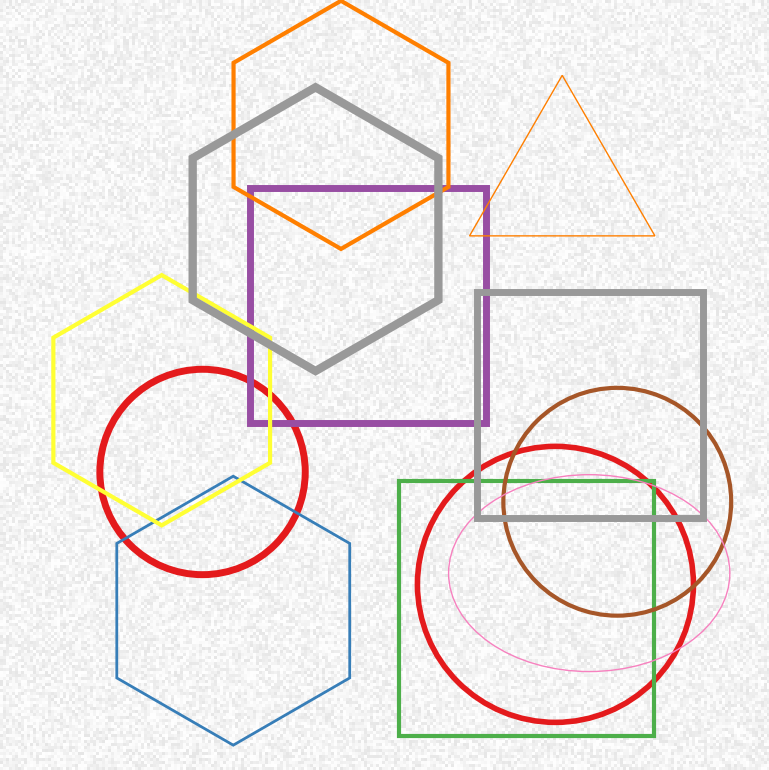[{"shape": "circle", "thickness": 2.5, "radius": 0.67, "center": [0.263, 0.387]}, {"shape": "circle", "thickness": 2, "radius": 0.9, "center": [0.721, 0.241]}, {"shape": "hexagon", "thickness": 1, "radius": 0.87, "center": [0.303, 0.207]}, {"shape": "square", "thickness": 1.5, "radius": 0.83, "center": [0.684, 0.21]}, {"shape": "square", "thickness": 2.5, "radius": 0.76, "center": [0.478, 0.603]}, {"shape": "triangle", "thickness": 0.5, "radius": 0.69, "center": [0.73, 0.763]}, {"shape": "hexagon", "thickness": 1.5, "radius": 0.81, "center": [0.443, 0.838]}, {"shape": "hexagon", "thickness": 1.5, "radius": 0.81, "center": [0.21, 0.48]}, {"shape": "circle", "thickness": 1.5, "radius": 0.74, "center": [0.802, 0.348]}, {"shape": "oval", "thickness": 0.5, "radius": 0.91, "center": [0.765, 0.256]}, {"shape": "square", "thickness": 2.5, "radius": 0.73, "center": [0.766, 0.474]}, {"shape": "hexagon", "thickness": 3, "radius": 0.92, "center": [0.41, 0.702]}]